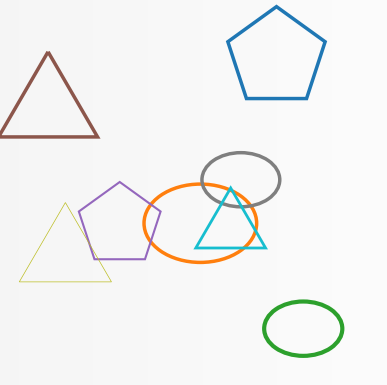[{"shape": "pentagon", "thickness": 2.5, "radius": 0.66, "center": [0.714, 0.851]}, {"shape": "oval", "thickness": 2.5, "radius": 0.73, "center": [0.517, 0.42]}, {"shape": "oval", "thickness": 3, "radius": 0.5, "center": [0.783, 0.146]}, {"shape": "pentagon", "thickness": 1.5, "radius": 0.55, "center": [0.309, 0.416]}, {"shape": "triangle", "thickness": 2.5, "radius": 0.74, "center": [0.124, 0.718]}, {"shape": "oval", "thickness": 2.5, "radius": 0.5, "center": [0.622, 0.533]}, {"shape": "triangle", "thickness": 0.5, "radius": 0.69, "center": [0.169, 0.337]}, {"shape": "triangle", "thickness": 2, "radius": 0.52, "center": [0.595, 0.408]}]